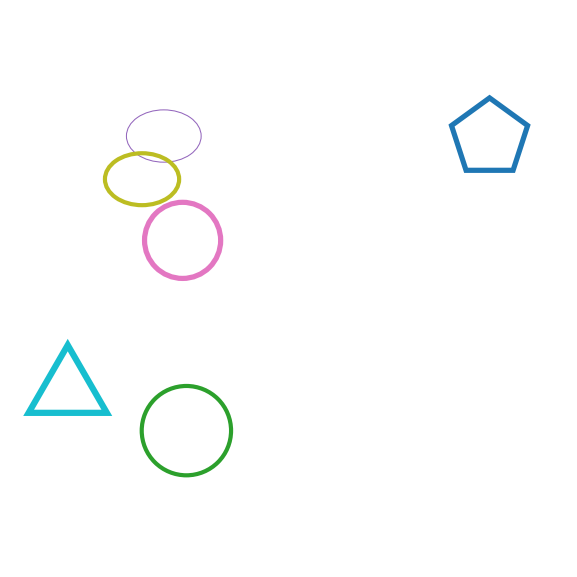[{"shape": "pentagon", "thickness": 2.5, "radius": 0.35, "center": [0.848, 0.76]}, {"shape": "circle", "thickness": 2, "radius": 0.39, "center": [0.323, 0.253]}, {"shape": "oval", "thickness": 0.5, "radius": 0.32, "center": [0.284, 0.764]}, {"shape": "circle", "thickness": 2.5, "radius": 0.33, "center": [0.316, 0.583]}, {"shape": "oval", "thickness": 2, "radius": 0.32, "center": [0.246, 0.689]}, {"shape": "triangle", "thickness": 3, "radius": 0.39, "center": [0.117, 0.323]}]